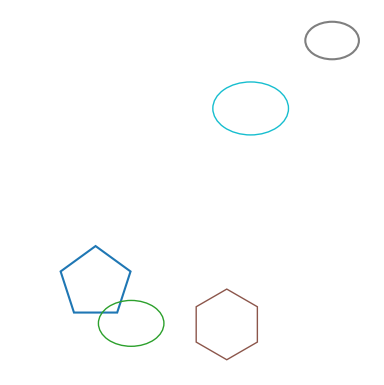[{"shape": "pentagon", "thickness": 1.5, "radius": 0.48, "center": [0.248, 0.265]}, {"shape": "oval", "thickness": 1, "radius": 0.43, "center": [0.341, 0.16]}, {"shape": "hexagon", "thickness": 1, "radius": 0.46, "center": [0.589, 0.157]}, {"shape": "oval", "thickness": 1.5, "radius": 0.35, "center": [0.863, 0.895]}, {"shape": "oval", "thickness": 1, "radius": 0.49, "center": [0.651, 0.718]}]